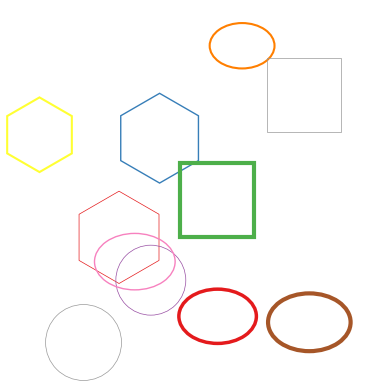[{"shape": "hexagon", "thickness": 0.5, "radius": 0.6, "center": [0.309, 0.384]}, {"shape": "oval", "thickness": 2.5, "radius": 0.5, "center": [0.565, 0.178]}, {"shape": "hexagon", "thickness": 1, "radius": 0.58, "center": [0.415, 0.641]}, {"shape": "square", "thickness": 3, "radius": 0.48, "center": [0.563, 0.48]}, {"shape": "circle", "thickness": 0.5, "radius": 0.45, "center": [0.392, 0.272]}, {"shape": "oval", "thickness": 1.5, "radius": 0.42, "center": [0.629, 0.881]}, {"shape": "hexagon", "thickness": 1.5, "radius": 0.48, "center": [0.103, 0.65]}, {"shape": "oval", "thickness": 3, "radius": 0.54, "center": [0.803, 0.163]}, {"shape": "oval", "thickness": 1, "radius": 0.52, "center": [0.35, 0.32]}, {"shape": "square", "thickness": 0.5, "radius": 0.48, "center": [0.789, 0.752]}, {"shape": "circle", "thickness": 0.5, "radius": 0.49, "center": [0.217, 0.11]}]